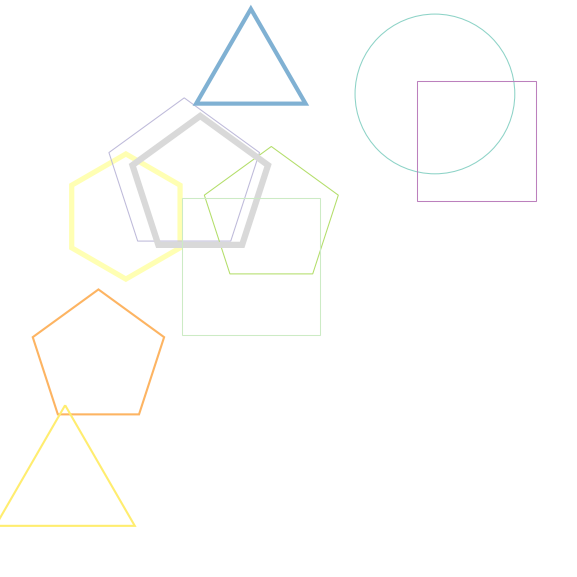[{"shape": "circle", "thickness": 0.5, "radius": 0.69, "center": [0.753, 0.836]}, {"shape": "hexagon", "thickness": 2.5, "radius": 0.54, "center": [0.218, 0.624]}, {"shape": "pentagon", "thickness": 0.5, "radius": 0.69, "center": [0.319, 0.693]}, {"shape": "triangle", "thickness": 2, "radius": 0.55, "center": [0.434, 0.874]}, {"shape": "pentagon", "thickness": 1, "radius": 0.6, "center": [0.17, 0.378]}, {"shape": "pentagon", "thickness": 0.5, "radius": 0.61, "center": [0.47, 0.624]}, {"shape": "pentagon", "thickness": 3, "radius": 0.62, "center": [0.347, 0.675]}, {"shape": "square", "thickness": 0.5, "radius": 0.52, "center": [0.825, 0.755]}, {"shape": "square", "thickness": 0.5, "radius": 0.6, "center": [0.435, 0.538]}, {"shape": "triangle", "thickness": 1, "radius": 0.7, "center": [0.113, 0.158]}]